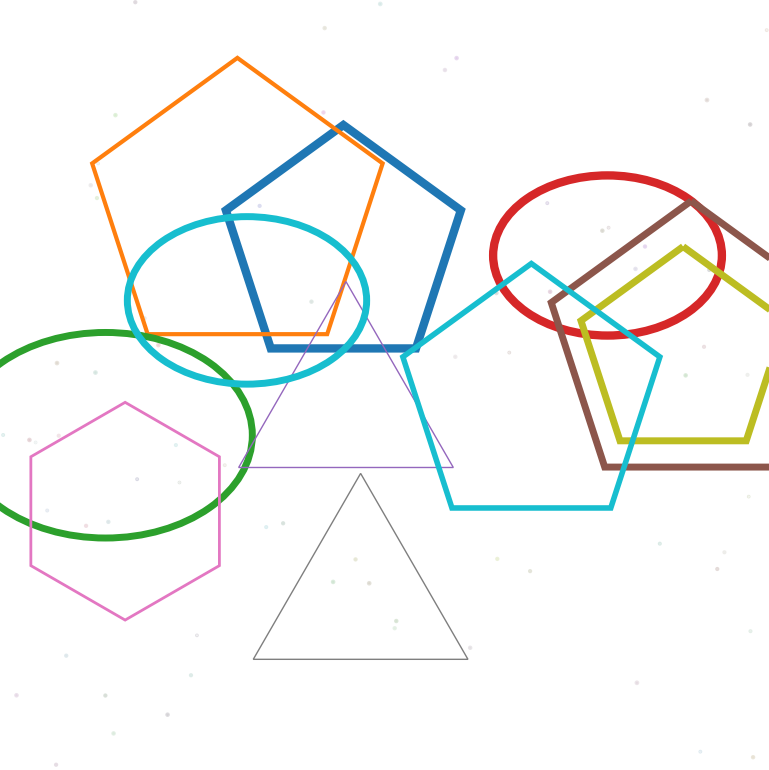[{"shape": "pentagon", "thickness": 3, "radius": 0.8, "center": [0.446, 0.677]}, {"shape": "pentagon", "thickness": 1.5, "radius": 0.99, "center": [0.308, 0.726]}, {"shape": "oval", "thickness": 2.5, "radius": 0.95, "center": [0.137, 0.435]}, {"shape": "oval", "thickness": 3, "radius": 0.74, "center": [0.789, 0.668]}, {"shape": "triangle", "thickness": 0.5, "radius": 0.8, "center": [0.449, 0.473]}, {"shape": "pentagon", "thickness": 2.5, "radius": 0.96, "center": [0.898, 0.548]}, {"shape": "hexagon", "thickness": 1, "radius": 0.71, "center": [0.163, 0.336]}, {"shape": "triangle", "thickness": 0.5, "radius": 0.8, "center": [0.468, 0.224]}, {"shape": "pentagon", "thickness": 2.5, "radius": 0.7, "center": [0.887, 0.54]}, {"shape": "oval", "thickness": 2.5, "radius": 0.78, "center": [0.321, 0.61]}, {"shape": "pentagon", "thickness": 2, "radius": 0.88, "center": [0.69, 0.482]}]